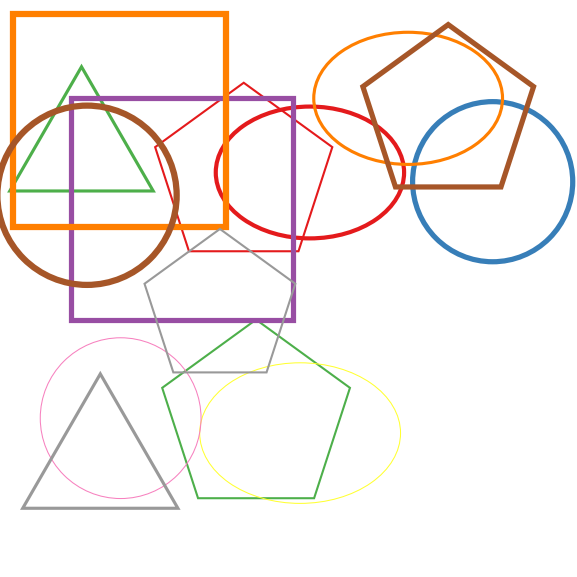[{"shape": "oval", "thickness": 2, "radius": 0.82, "center": [0.537, 0.7]}, {"shape": "pentagon", "thickness": 1, "radius": 0.81, "center": [0.422, 0.695]}, {"shape": "circle", "thickness": 2.5, "radius": 0.69, "center": [0.853, 0.685]}, {"shape": "triangle", "thickness": 1.5, "radius": 0.72, "center": [0.141, 0.74]}, {"shape": "pentagon", "thickness": 1, "radius": 0.85, "center": [0.443, 0.275]}, {"shape": "square", "thickness": 2.5, "radius": 0.96, "center": [0.315, 0.638]}, {"shape": "oval", "thickness": 1.5, "radius": 0.82, "center": [0.707, 0.829]}, {"shape": "square", "thickness": 3, "radius": 0.92, "center": [0.207, 0.79]}, {"shape": "oval", "thickness": 0.5, "radius": 0.87, "center": [0.52, 0.249]}, {"shape": "circle", "thickness": 3, "radius": 0.78, "center": [0.151, 0.661]}, {"shape": "pentagon", "thickness": 2.5, "radius": 0.78, "center": [0.776, 0.801]}, {"shape": "circle", "thickness": 0.5, "radius": 0.7, "center": [0.209, 0.275]}, {"shape": "pentagon", "thickness": 1, "radius": 0.69, "center": [0.381, 0.465]}, {"shape": "triangle", "thickness": 1.5, "radius": 0.78, "center": [0.174, 0.197]}]